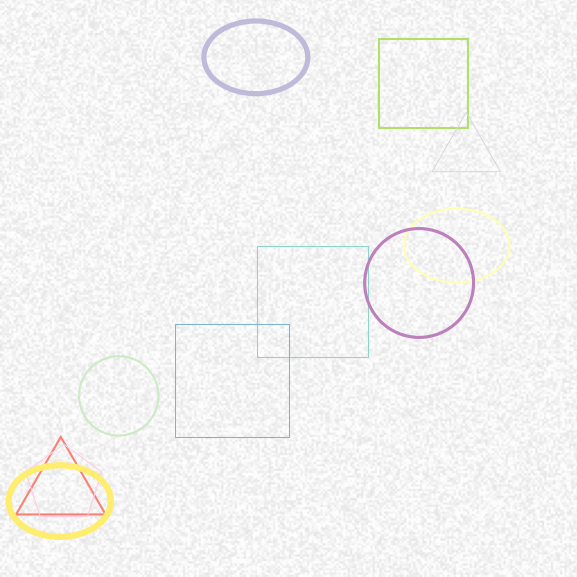[{"shape": "square", "thickness": 0.5, "radius": 0.48, "center": [0.541, 0.477]}, {"shape": "oval", "thickness": 1, "radius": 0.46, "center": [0.791, 0.574]}, {"shape": "oval", "thickness": 2.5, "radius": 0.45, "center": [0.443, 0.9]}, {"shape": "triangle", "thickness": 1, "radius": 0.45, "center": [0.105, 0.153]}, {"shape": "square", "thickness": 0.5, "radius": 0.49, "center": [0.402, 0.34]}, {"shape": "square", "thickness": 1, "radius": 0.38, "center": [0.733, 0.854]}, {"shape": "pentagon", "thickness": 0.5, "radius": 0.35, "center": [0.11, 0.16]}, {"shape": "triangle", "thickness": 0.5, "radius": 0.34, "center": [0.807, 0.736]}, {"shape": "circle", "thickness": 1.5, "radius": 0.47, "center": [0.726, 0.509]}, {"shape": "circle", "thickness": 1, "radius": 0.34, "center": [0.206, 0.314]}, {"shape": "oval", "thickness": 3, "radius": 0.44, "center": [0.103, 0.131]}]